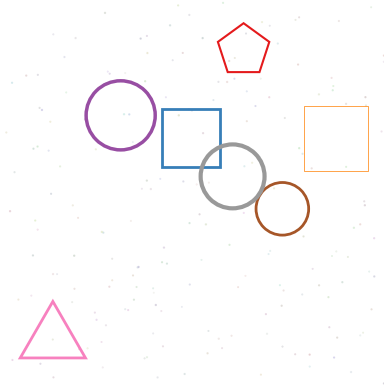[{"shape": "pentagon", "thickness": 1.5, "radius": 0.35, "center": [0.633, 0.869]}, {"shape": "square", "thickness": 2, "radius": 0.38, "center": [0.496, 0.641]}, {"shape": "circle", "thickness": 2.5, "radius": 0.45, "center": [0.313, 0.7]}, {"shape": "square", "thickness": 0.5, "radius": 0.42, "center": [0.872, 0.64]}, {"shape": "circle", "thickness": 2, "radius": 0.34, "center": [0.733, 0.458]}, {"shape": "triangle", "thickness": 2, "radius": 0.49, "center": [0.137, 0.119]}, {"shape": "circle", "thickness": 3, "radius": 0.42, "center": [0.604, 0.542]}]